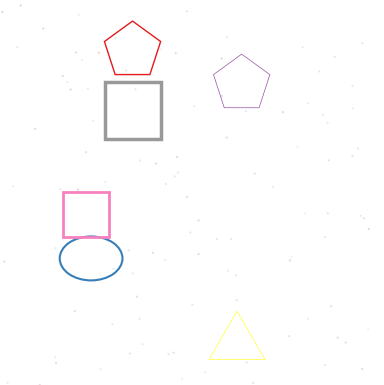[{"shape": "pentagon", "thickness": 1, "radius": 0.38, "center": [0.344, 0.868]}, {"shape": "oval", "thickness": 1.5, "radius": 0.41, "center": [0.237, 0.329]}, {"shape": "pentagon", "thickness": 0.5, "radius": 0.38, "center": [0.628, 0.782]}, {"shape": "triangle", "thickness": 0.5, "radius": 0.42, "center": [0.616, 0.108]}, {"shape": "square", "thickness": 2, "radius": 0.29, "center": [0.223, 0.443]}, {"shape": "square", "thickness": 2.5, "radius": 0.37, "center": [0.346, 0.713]}]